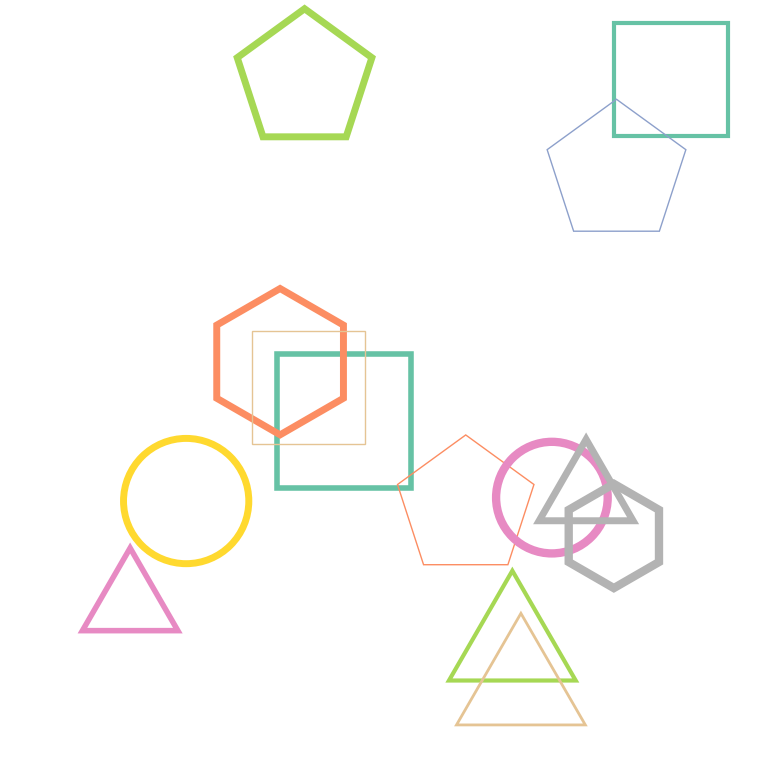[{"shape": "square", "thickness": 2, "radius": 0.44, "center": [0.447, 0.453]}, {"shape": "square", "thickness": 1.5, "radius": 0.37, "center": [0.871, 0.897]}, {"shape": "pentagon", "thickness": 0.5, "radius": 0.47, "center": [0.605, 0.342]}, {"shape": "hexagon", "thickness": 2.5, "radius": 0.47, "center": [0.364, 0.53]}, {"shape": "pentagon", "thickness": 0.5, "radius": 0.47, "center": [0.801, 0.776]}, {"shape": "circle", "thickness": 3, "radius": 0.36, "center": [0.717, 0.354]}, {"shape": "triangle", "thickness": 2, "radius": 0.36, "center": [0.169, 0.217]}, {"shape": "triangle", "thickness": 1.5, "radius": 0.48, "center": [0.665, 0.164]}, {"shape": "pentagon", "thickness": 2.5, "radius": 0.46, "center": [0.396, 0.897]}, {"shape": "circle", "thickness": 2.5, "radius": 0.41, "center": [0.242, 0.349]}, {"shape": "square", "thickness": 0.5, "radius": 0.37, "center": [0.4, 0.497]}, {"shape": "triangle", "thickness": 1, "radius": 0.48, "center": [0.677, 0.107]}, {"shape": "triangle", "thickness": 2.5, "radius": 0.35, "center": [0.761, 0.359]}, {"shape": "hexagon", "thickness": 3, "radius": 0.34, "center": [0.797, 0.304]}]